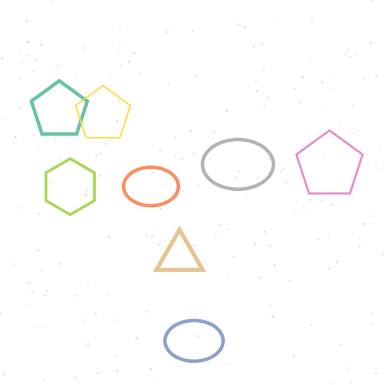[{"shape": "pentagon", "thickness": 2.5, "radius": 0.38, "center": [0.154, 0.714]}, {"shape": "oval", "thickness": 2.5, "radius": 0.36, "center": [0.392, 0.516]}, {"shape": "oval", "thickness": 2.5, "radius": 0.38, "center": [0.504, 0.115]}, {"shape": "pentagon", "thickness": 1.5, "radius": 0.45, "center": [0.856, 0.571]}, {"shape": "hexagon", "thickness": 2, "radius": 0.36, "center": [0.182, 0.515]}, {"shape": "pentagon", "thickness": 1, "radius": 0.37, "center": [0.267, 0.703]}, {"shape": "triangle", "thickness": 3, "radius": 0.35, "center": [0.466, 0.334]}, {"shape": "oval", "thickness": 2.5, "radius": 0.46, "center": [0.618, 0.573]}]